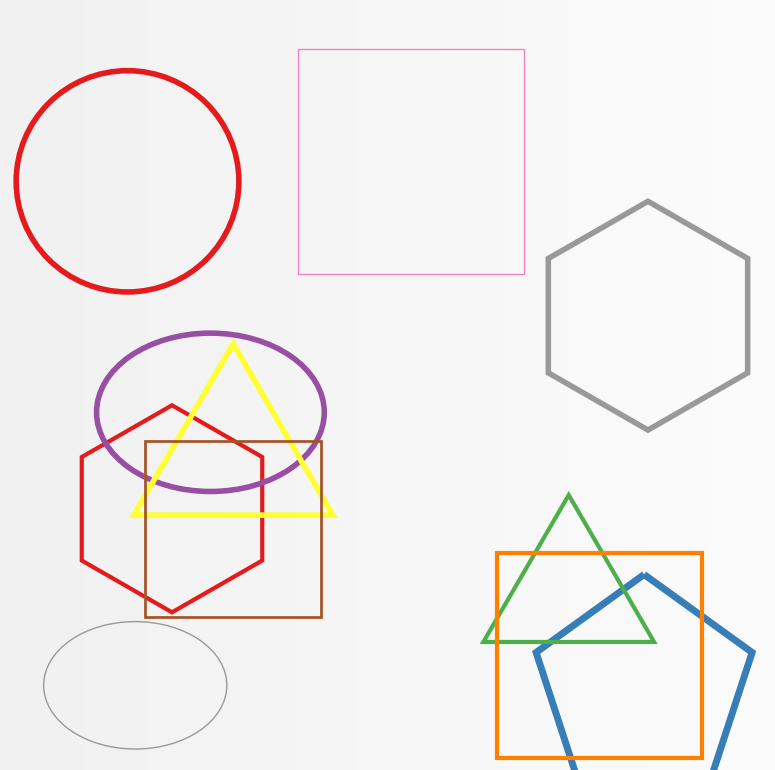[{"shape": "hexagon", "thickness": 1.5, "radius": 0.67, "center": [0.222, 0.339]}, {"shape": "circle", "thickness": 2, "radius": 0.72, "center": [0.165, 0.765]}, {"shape": "pentagon", "thickness": 2.5, "radius": 0.73, "center": [0.831, 0.107]}, {"shape": "triangle", "thickness": 1.5, "radius": 0.64, "center": [0.734, 0.23]}, {"shape": "oval", "thickness": 2, "radius": 0.73, "center": [0.272, 0.465]}, {"shape": "square", "thickness": 1.5, "radius": 0.66, "center": [0.773, 0.149]}, {"shape": "triangle", "thickness": 2, "radius": 0.74, "center": [0.301, 0.405]}, {"shape": "square", "thickness": 1, "radius": 0.57, "center": [0.301, 0.313]}, {"shape": "square", "thickness": 0.5, "radius": 0.73, "center": [0.53, 0.79]}, {"shape": "hexagon", "thickness": 2, "radius": 0.74, "center": [0.836, 0.59]}, {"shape": "oval", "thickness": 0.5, "radius": 0.59, "center": [0.175, 0.11]}]